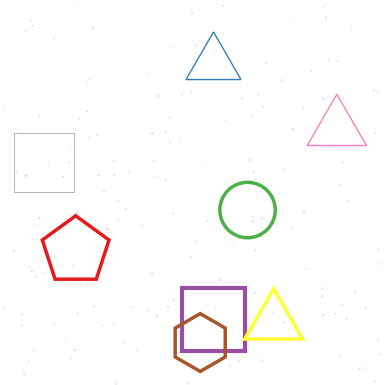[{"shape": "pentagon", "thickness": 2.5, "radius": 0.46, "center": [0.197, 0.348]}, {"shape": "triangle", "thickness": 1, "radius": 0.41, "center": [0.555, 0.835]}, {"shape": "circle", "thickness": 2.5, "radius": 0.36, "center": [0.643, 0.454]}, {"shape": "square", "thickness": 3, "radius": 0.41, "center": [0.554, 0.17]}, {"shape": "triangle", "thickness": 2.5, "radius": 0.43, "center": [0.711, 0.163]}, {"shape": "hexagon", "thickness": 2.5, "radius": 0.38, "center": [0.52, 0.11]}, {"shape": "triangle", "thickness": 1, "radius": 0.44, "center": [0.875, 0.666]}, {"shape": "square", "thickness": 0.5, "radius": 0.39, "center": [0.114, 0.578]}]